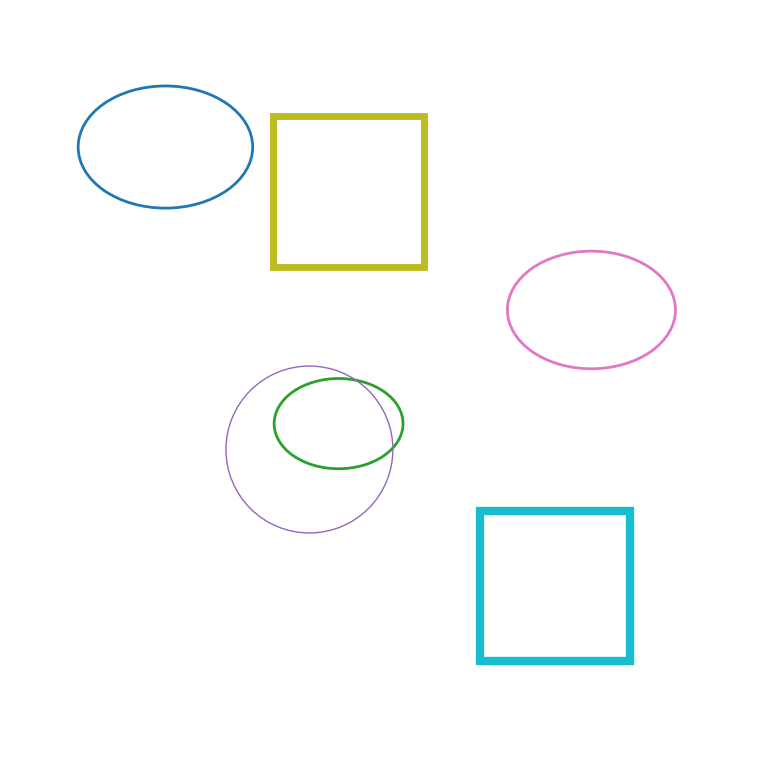[{"shape": "oval", "thickness": 1, "radius": 0.57, "center": [0.215, 0.809]}, {"shape": "oval", "thickness": 1, "radius": 0.42, "center": [0.44, 0.45]}, {"shape": "circle", "thickness": 0.5, "radius": 0.54, "center": [0.402, 0.416]}, {"shape": "oval", "thickness": 1, "radius": 0.55, "center": [0.768, 0.597]}, {"shape": "square", "thickness": 2.5, "radius": 0.49, "center": [0.452, 0.752]}, {"shape": "square", "thickness": 3, "radius": 0.49, "center": [0.721, 0.239]}]